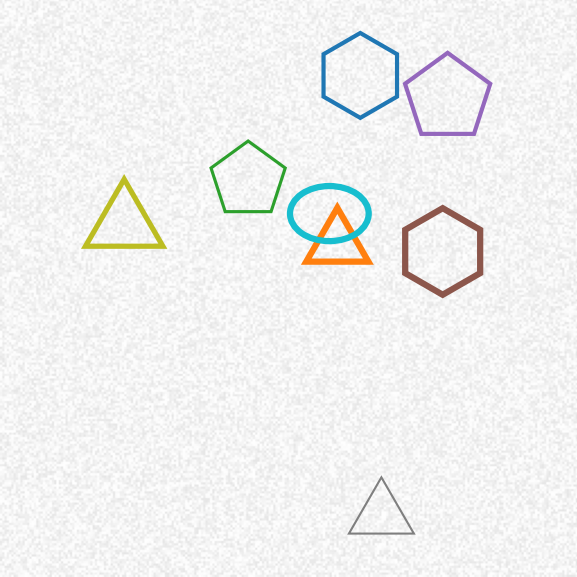[{"shape": "hexagon", "thickness": 2, "radius": 0.37, "center": [0.624, 0.869]}, {"shape": "triangle", "thickness": 3, "radius": 0.31, "center": [0.584, 0.577]}, {"shape": "pentagon", "thickness": 1.5, "radius": 0.34, "center": [0.43, 0.687]}, {"shape": "pentagon", "thickness": 2, "radius": 0.39, "center": [0.775, 0.83]}, {"shape": "hexagon", "thickness": 3, "radius": 0.37, "center": [0.767, 0.564]}, {"shape": "triangle", "thickness": 1, "radius": 0.32, "center": [0.66, 0.108]}, {"shape": "triangle", "thickness": 2.5, "radius": 0.39, "center": [0.215, 0.611]}, {"shape": "oval", "thickness": 3, "radius": 0.34, "center": [0.57, 0.629]}]